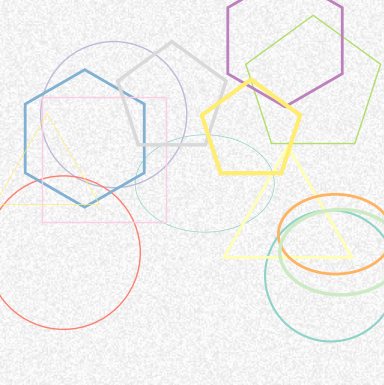[{"shape": "circle", "thickness": 1.5, "radius": 0.85, "center": [0.859, 0.284]}, {"shape": "oval", "thickness": 0.5, "radius": 0.9, "center": [0.532, 0.523]}, {"shape": "triangle", "thickness": 2, "radius": 0.96, "center": [0.748, 0.428]}, {"shape": "circle", "thickness": 1, "radius": 0.95, "center": [0.295, 0.702]}, {"shape": "circle", "thickness": 1, "radius": 1.0, "center": [0.165, 0.344]}, {"shape": "hexagon", "thickness": 2, "radius": 0.89, "center": [0.22, 0.64]}, {"shape": "oval", "thickness": 2, "radius": 0.74, "center": [0.871, 0.392]}, {"shape": "pentagon", "thickness": 1, "radius": 0.92, "center": [0.813, 0.776]}, {"shape": "square", "thickness": 1, "radius": 0.81, "center": [0.269, 0.586]}, {"shape": "pentagon", "thickness": 2.5, "radius": 0.74, "center": [0.446, 0.744]}, {"shape": "hexagon", "thickness": 2, "radius": 0.86, "center": [0.74, 0.894]}, {"shape": "oval", "thickness": 2.5, "radius": 0.79, "center": [0.885, 0.345]}, {"shape": "pentagon", "thickness": 3, "radius": 0.67, "center": [0.652, 0.659]}, {"shape": "triangle", "thickness": 0.5, "radius": 0.79, "center": [0.122, 0.548]}]